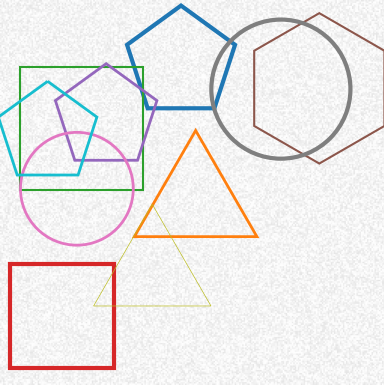[{"shape": "pentagon", "thickness": 3, "radius": 0.74, "center": [0.47, 0.838]}, {"shape": "triangle", "thickness": 2, "radius": 0.92, "center": [0.508, 0.477]}, {"shape": "square", "thickness": 1.5, "radius": 0.8, "center": [0.212, 0.666]}, {"shape": "square", "thickness": 3, "radius": 0.68, "center": [0.161, 0.18]}, {"shape": "pentagon", "thickness": 2, "radius": 0.69, "center": [0.276, 0.696]}, {"shape": "hexagon", "thickness": 1.5, "radius": 0.98, "center": [0.829, 0.771]}, {"shape": "circle", "thickness": 2, "radius": 0.73, "center": [0.2, 0.51]}, {"shape": "circle", "thickness": 3, "radius": 0.9, "center": [0.73, 0.768]}, {"shape": "triangle", "thickness": 0.5, "radius": 0.88, "center": [0.396, 0.293]}, {"shape": "pentagon", "thickness": 2, "radius": 0.67, "center": [0.124, 0.654]}]